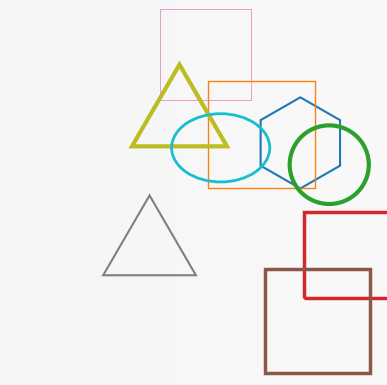[{"shape": "hexagon", "thickness": 1.5, "radius": 0.59, "center": [0.775, 0.629]}, {"shape": "square", "thickness": 1, "radius": 0.69, "center": [0.675, 0.651]}, {"shape": "circle", "thickness": 3, "radius": 0.51, "center": [0.85, 0.572]}, {"shape": "square", "thickness": 2.5, "radius": 0.56, "center": [0.898, 0.338]}, {"shape": "square", "thickness": 2.5, "radius": 0.68, "center": [0.819, 0.166]}, {"shape": "square", "thickness": 0.5, "radius": 0.59, "center": [0.53, 0.859]}, {"shape": "triangle", "thickness": 1.5, "radius": 0.69, "center": [0.386, 0.354]}, {"shape": "triangle", "thickness": 3, "radius": 0.71, "center": [0.463, 0.691]}, {"shape": "oval", "thickness": 2, "radius": 0.63, "center": [0.57, 0.616]}]